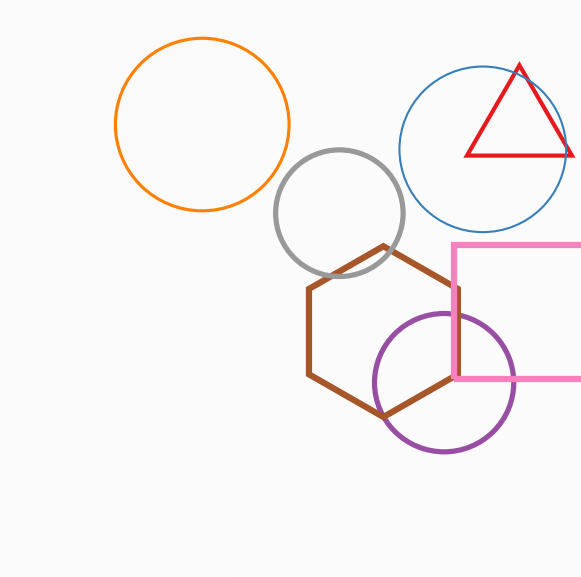[{"shape": "triangle", "thickness": 2, "radius": 0.52, "center": [0.894, 0.782]}, {"shape": "circle", "thickness": 1, "radius": 0.72, "center": [0.831, 0.741]}, {"shape": "circle", "thickness": 2.5, "radius": 0.6, "center": [0.764, 0.337]}, {"shape": "circle", "thickness": 1.5, "radius": 0.75, "center": [0.348, 0.783]}, {"shape": "hexagon", "thickness": 3, "radius": 0.74, "center": [0.66, 0.425]}, {"shape": "square", "thickness": 3, "radius": 0.58, "center": [0.898, 0.459]}, {"shape": "circle", "thickness": 2.5, "radius": 0.55, "center": [0.584, 0.63]}]